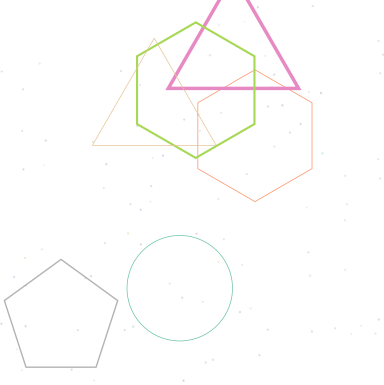[{"shape": "circle", "thickness": 0.5, "radius": 0.69, "center": [0.467, 0.251]}, {"shape": "hexagon", "thickness": 0.5, "radius": 0.86, "center": [0.662, 0.648]}, {"shape": "triangle", "thickness": 2.5, "radius": 0.98, "center": [0.606, 0.868]}, {"shape": "hexagon", "thickness": 1.5, "radius": 0.88, "center": [0.508, 0.766]}, {"shape": "triangle", "thickness": 0.5, "radius": 0.93, "center": [0.401, 0.715]}, {"shape": "pentagon", "thickness": 1, "radius": 0.77, "center": [0.159, 0.171]}]